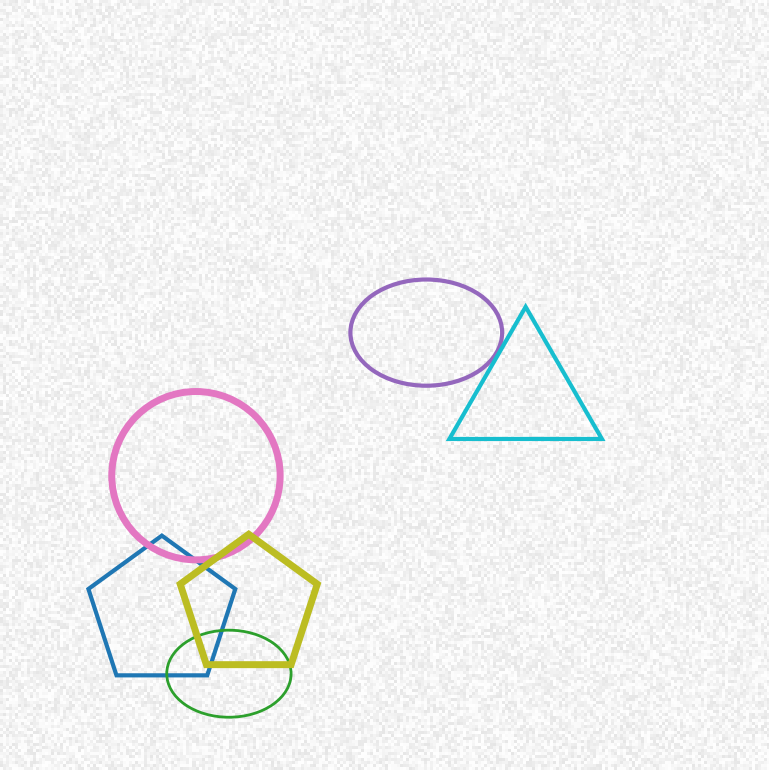[{"shape": "pentagon", "thickness": 1.5, "radius": 0.5, "center": [0.21, 0.204]}, {"shape": "oval", "thickness": 1, "radius": 0.4, "center": [0.297, 0.125]}, {"shape": "oval", "thickness": 1.5, "radius": 0.49, "center": [0.554, 0.568]}, {"shape": "circle", "thickness": 2.5, "radius": 0.55, "center": [0.254, 0.382]}, {"shape": "pentagon", "thickness": 2.5, "radius": 0.47, "center": [0.323, 0.213]}, {"shape": "triangle", "thickness": 1.5, "radius": 0.57, "center": [0.683, 0.487]}]